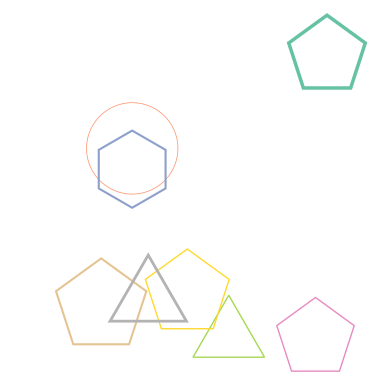[{"shape": "pentagon", "thickness": 2.5, "radius": 0.52, "center": [0.849, 0.856]}, {"shape": "circle", "thickness": 0.5, "radius": 0.59, "center": [0.343, 0.615]}, {"shape": "hexagon", "thickness": 1.5, "radius": 0.5, "center": [0.343, 0.561]}, {"shape": "pentagon", "thickness": 1, "radius": 0.53, "center": [0.819, 0.122]}, {"shape": "triangle", "thickness": 1, "radius": 0.54, "center": [0.594, 0.126]}, {"shape": "pentagon", "thickness": 1, "radius": 0.57, "center": [0.486, 0.239]}, {"shape": "pentagon", "thickness": 1.5, "radius": 0.62, "center": [0.263, 0.206]}, {"shape": "triangle", "thickness": 2, "radius": 0.57, "center": [0.385, 0.223]}]